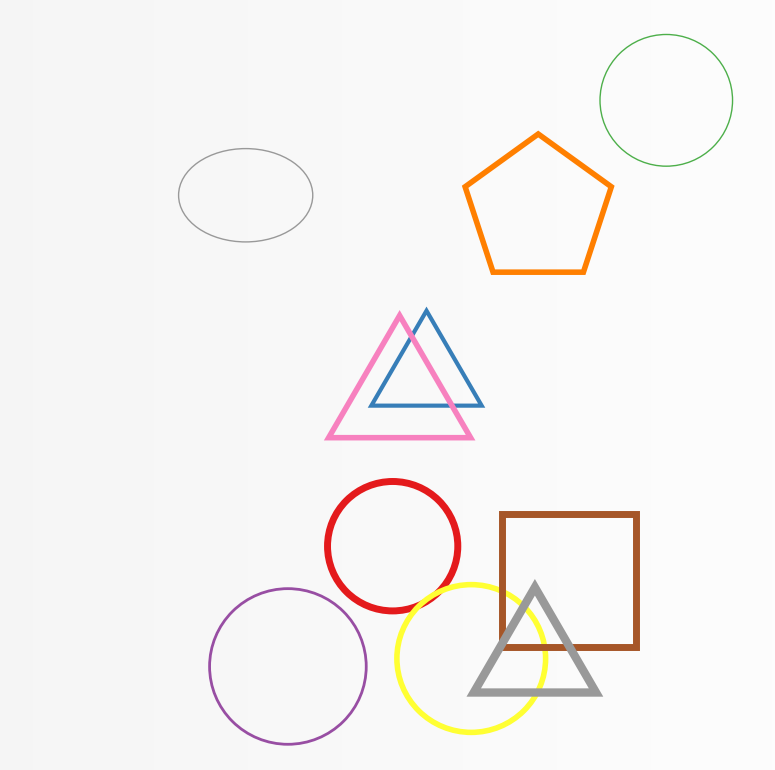[{"shape": "circle", "thickness": 2.5, "radius": 0.42, "center": [0.507, 0.291]}, {"shape": "triangle", "thickness": 1.5, "radius": 0.41, "center": [0.55, 0.514]}, {"shape": "circle", "thickness": 0.5, "radius": 0.43, "center": [0.86, 0.87]}, {"shape": "circle", "thickness": 1, "radius": 0.51, "center": [0.371, 0.134]}, {"shape": "pentagon", "thickness": 2, "radius": 0.5, "center": [0.694, 0.727]}, {"shape": "circle", "thickness": 2, "radius": 0.48, "center": [0.608, 0.145]}, {"shape": "square", "thickness": 2.5, "radius": 0.43, "center": [0.735, 0.246]}, {"shape": "triangle", "thickness": 2, "radius": 0.53, "center": [0.516, 0.484]}, {"shape": "oval", "thickness": 0.5, "radius": 0.43, "center": [0.317, 0.746]}, {"shape": "triangle", "thickness": 3, "radius": 0.46, "center": [0.69, 0.146]}]